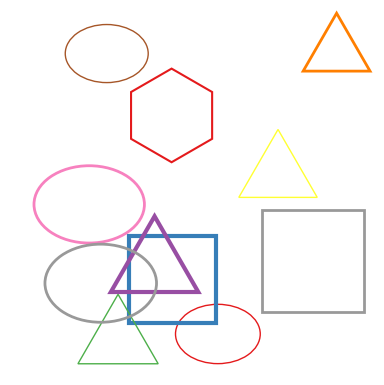[{"shape": "oval", "thickness": 1, "radius": 0.55, "center": [0.566, 0.133]}, {"shape": "hexagon", "thickness": 1.5, "radius": 0.61, "center": [0.446, 0.7]}, {"shape": "square", "thickness": 3, "radius": 0.56, "center": [0.449, 0.274]}, {"shape": "triangle", "thickness": 1, "radius": 0.6, "center": [0.307, 0.115]}, {"shape": "triangle", "thickness": 3, "radius": 0.66, "center": [0.401, 0.307]}, {"shape": "triangle", "thickness": 2, "radius": 0.5, "center": [0.874, 0.865]}, {"shape": "triangle", "thickness": 1, "radius": 0.59, "center": [0.722, 0.546]}, {"shape": "oval", "thickness": 1, "radius": 0.54, "center": [0.277, 0.861]}, {"shape": "oval", "thickness": 2, "radius": 0.72, "center": [0.232, 0.469]}, {"shape": "square", "thickness": 2, "radius": 0.66, "center": [0.813, 0.322]}, {"shape": "oval", "thickness": 2, "radius": 0.72, "center": [0.262, 0.264]}]